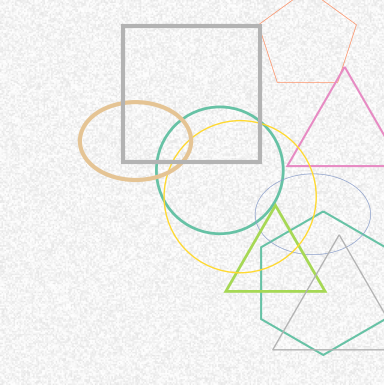[{"shape": "circle", "thickness": 2, "radius": 0.82, "center": [0.571, 0.558]}, {"shape": "hexagon", "thickness": 1.5, "radius": 0.93, "center": [0.84, 0.264]}, {"shape": "pentagon", "thickness": 0.5, "radius": 0.67, "center": [0.799, 0.894]}, {"shape": "oval", "thickness": 0.5, "radius": 0.75, "center": [0.813, 0.444]}, {"shape": "triangle", "thickness": 1.5, "radius": 0.86, "center": [0.895, 0.655]}, {"shape": "triangle", "thickness": 2, "radius": 0.74, "center": [0.715, 0.318]}, {"shape": "circle", "thickness": 1, "radius": 0.99, "center": [0.624, 0.489]}, {"shape": "oval", "thickness": 3, "radius": 0.72, "center": [0.352, 0.634]}, {"shape": "square", "thickness": 3, "radius": 0.88, "center": [0.497, 0.756]}, {"shape": "triangle", "thickness": 1, "radius": 1.0, "center": [0.881, 0.191]}]